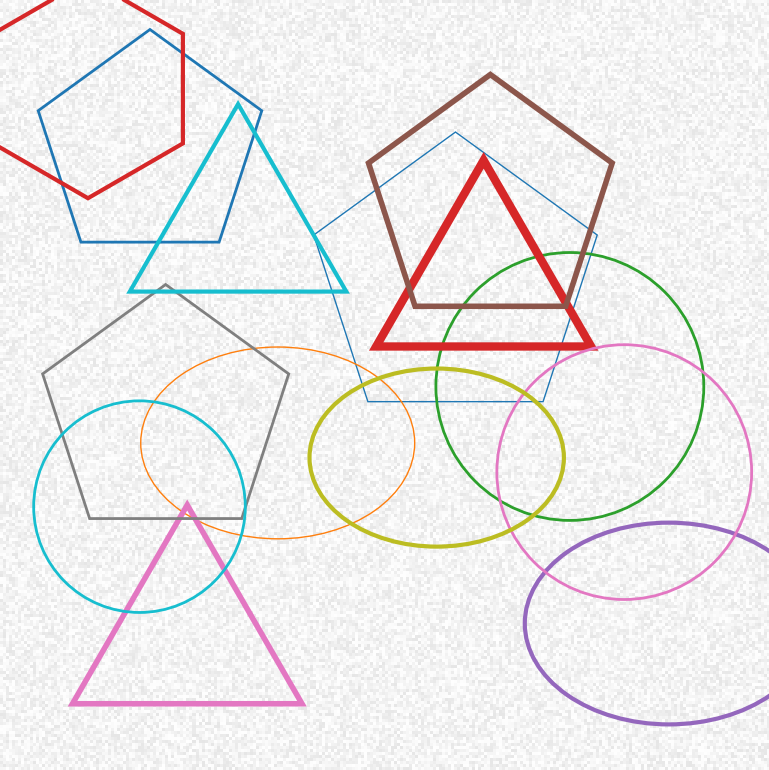[{"shape": "pentagon", "thickness": 0.5, "radius": 0.97, "center": [0.592, 0.635]}, {"shape": "pentagon", "thickness": 1, "radius": 0.76, "center": [0.195, 0.809]}, {"shape": "oval", "thickness": 0.5, "radius": 0.89, "center": [0.361, 0.425]}, {"shape": "circle", "thickness": 1, "radius": 0.87, "center": [0.74, 0.498]}, {"shape": "hexagon", "thickness": 1.5, "radius": 0.71, "center": [0.114, 0.885]}, {"shape": "triangle", "thickness": 3, "radius": 0.81, "center": [0.628, 0.631]}, {"shape": "oval", "thickness": 1.5, "radius": 0.94, "center": [0.869, 0.19]}, {"shape": "pentagon", "thickness": 2, "radius": 0.83, "center": [0.637, 0.737]}, {"shape": "triangle", "thickness": 2, "radius": 0.86, "center": [0.243, 0.172]}, {"shape": "circle", "thickness": 1, "radius": 0.83, "center": [0.811, 0.387]}, {"shape": "pentagon", "thickness": 1, "radius": 0.84, "center": [0.215, 0.462]}, {"shape": "oval", "thickness": 1.5, "radius": 0.83, "center": [0.567, 0.406]}, {"shape": "circle", "thickness": 1, "radius": 0.69, "center": [0.181, 0.342]}, {"shape": "triangle", "thickness": 1.5, "radius": 0.81, "center": [0.309, 0.702]}]